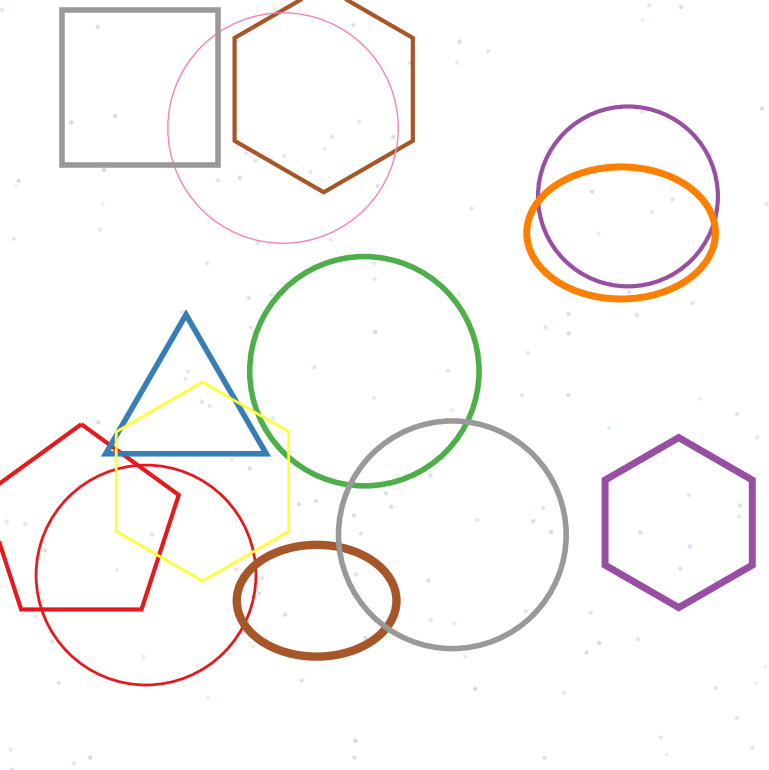[{"shape": "pentagon", "thickness": 1.5, "radius": 0.67, "center": [0.106, 0.316]}, {"shape": "circle", "thickness": 1, "radius": 0.71, "center": [0.19, 0.253]}, {"shape": "triangle", "thickness": 2, "radius": 0.6, "center": [0.242, 0.471]}, {"shape": "circle", "thickness": 2, "radius": 0.74, "center": [0.473, 0.518]}, {"shape": "circle", "thickness": 1.5, "radius": 0.58, "center": [0.816, 0.745]}, {"shape": "hexagon", "thickness": 2.5, "radius": 0.55, "center": [0.881, 0.321]}, {"shape": "oval", "thickness": 2.5, "radius": 0.61, "center": [0.807, 0.697]}, {"shape": "hexagon", "thickness": 1, "radius": 0.65, "center": [0.263, 0.375]}, {"shape": "hexagon", "thickness": 1.5, "radius": 0.67, "center": [0.42, 0.884]}, {"shape": "oval", "thickness": 3, "radius": 0.52, "center": [0.411, 0.22]}, {"shape": "circle", "thickness": 0.5, "radius": 0.75, "center": [0.368, 0.834]}, {"shape": "circle", "thickness": 2, "radius": 0.74, "center": [0.587, 0.305]}, {"shape": "square", "thickness": 2, "radius": 0.51, "center": [0.182, 0.886]}]